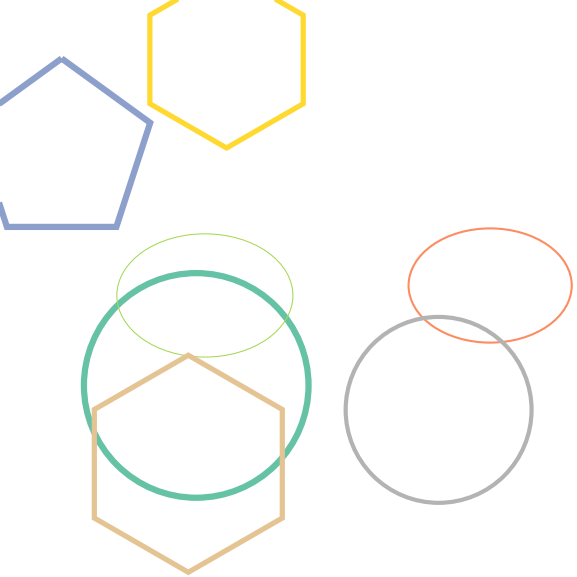[{"shape": "circle", "thickness": 3, "radius": 0.97, "center": [0.34, 0.332]}, {"shape": "oval", "thickness": 1, "radius": 0.71, "center": [0.849, 0.505]}, {"shape": "pentagon", "thickness": 3, "radius": 0.81, "center": [0.107, 0.737]}, {"shape": "oval", "thickness": 0.5, "radius": 0.76, "center": [0.355, 0.488]}, {"shape": "hexagon", "thickness": 2.5, "radius": 0.77, "center": [0.392, 0.896]}, {"shape": "hexagon", "thickness": 2.5, "radius": 0.94, "center": [0.326, 0.196]}, {"shape": "circle", "thickness": 2, "radius": 0.8, "center": [0.759, 0.289]}]